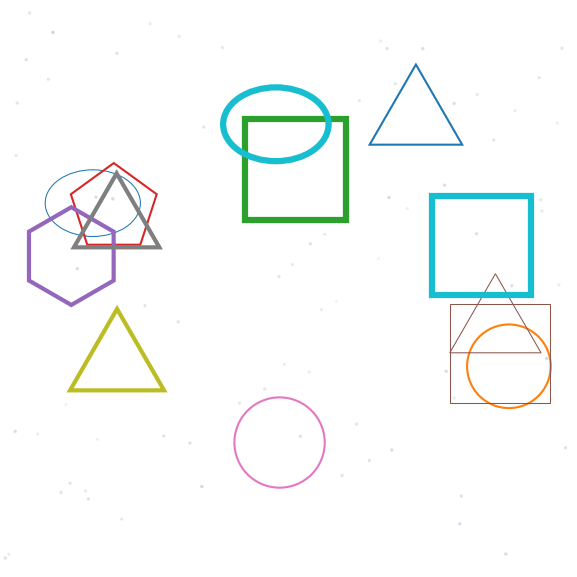[{"shape": "triangle", "thickness": 1, "radius": 0.46, "center": [0.72, 0.795]}, {"shape": "oval", "thickness": 0.5, "radius": 0.41, "center": [0.161, 0.647]}, {"shape": "circle", "thickness": 1, "radius": 0.36, "center": [0.881, 0.365]}, {"shape": "square", "thickness": 3, "radius": 0.44, "center": [0.512, 0.705]}, {"shape": "pentagon", "thickness": 1, "radius": 0.39, "center": [0.197, 0.639]}, {"shape": "hexagon", "thickness": 2, "radius": 0.42, "center": [0.123, 0.556]}, {"shape": "square", "thickness": 0.5, "radius": 0.43, "center": [0.866, 0.387]}, {"shape": "triangle", "thickness": 0.5, "radius": 0.46, "center": [0.858, 0.434]}, {"shape": "circle", "thickness": 1, "radius": 0.39, "center": [0.484, 0.233]}, {"shape": "triangle", "thickness": 2, "radius": 0.43, "center": [0.202, 0.614]}, {"shape": "triangle", "thickness": 2, "radius": 0.47, "center": [0.203, 0.37]}, {"shape": "oval", "thickness": 3, "radius": 0.46, "center": [0.478, 0.784]}, {"shape": "square", "thickness": 3, "radius": 0.43, "center": [0.834, 0.574]}]